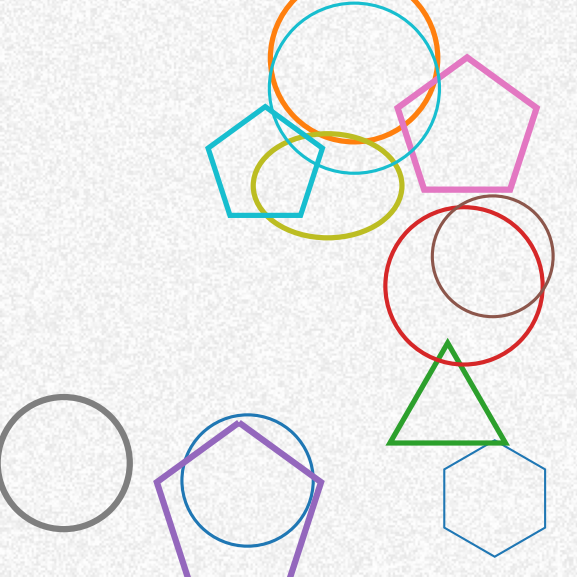[{"shape": "hexagon", "thickness": 1, "radius": 0.5, "center": [0.857, 0.136]}, {"shape": "circle", "thickness": 1.5, "radius": 0.57, "center": [0.429, 0.167]}, {"shape": "circle", "thickness": 2.5, "radius": 0.72, "center": [0.613, 0.898]}, {"shape": "triangle", "thickness": 2.5, "radius": 0.58, "center": [0.775, 0.29]}, {"shape": "circle", "thickness": 2, "radius": 0.68, "center": [0.803, 0.504]}, {"shape": "pentagon", "thickness": 3, "radius": 0.75, "center": [0.414, 0.118]}, {"shape": "circle", "thickness": 1.5, "radius": 0.52, "center": [0.853, 0.555]}, {"shape": "pentagon", "thickness": 3, "radius": 0.63, "center": [0.809, 0.773]}, {"shape": "circle", "thickness": 3, "radius": 0.57, "center": [0.11, 0.197]}, {"shape": "oval", "thickness": 2.5, "radius": 0.64, "center": [0.567, 0.677]}, {"shape": "pentagon", "thickness": 2.5, "radius": 0.52, "center": [0.459, 0.71]}, {"shape": "circle", "thickness": 1.5, "radius": 0.74, "center": [0.614, 0.846]}]